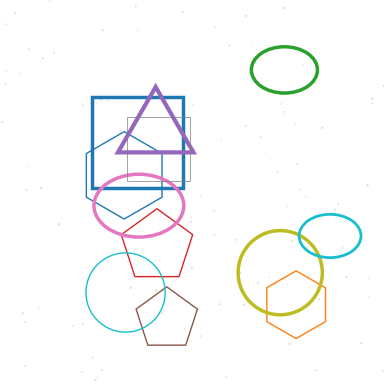[{"shape": "hexagon", "thickness": 1, "radius": 0.57, "center": [0.323, 0.545]}, {"shape": "square", "thickness": 2.5, "radius": 0.59, "center": [0.356, 0.63]}, {"shape": "hexagon", "thickness": 1, "radius": 0.44, "center": [0.769, 0.209]}, {"shape": "oval", "thickness": 2.5, "radius": 0.43, "center": [0.739, 0.818]}, {"shape": "pentagon", "thickness": 1, "radius": 0.49, "center": [0.408, 0.36]}, {"shape": "triangle", "thickness": 3, "radius": 0.57, "center": [0.404, 0.661]}, {"shape": "pentagon", "thickness": 1, "radius": 0.42, "center": [0.433, 0.171]}, {"shape": "oval", "thickness": 2.5, "radius": 0.58, "center": [0.361, 0.466]}, {"shape": "square", "thickness": 0.5, "radius": 0.41, "center": [0.412, 0.613]}, {"shape": "circle", "thickness": 2.5, "radius": 0.55, "center": [0.728, 0.292]}, {"shape": "oval", "thickness": 2, "radius": 0.4, "center": [0.857, 0.387]}, {"shape": "circle", "thickness": 1, "radius": 0.51, "center": [0.326, 0.24]}]